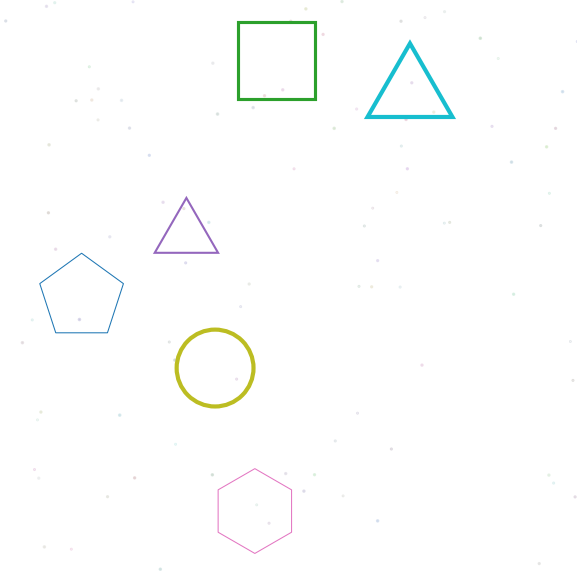[{"shape": "pentagon", "thickness": 0.5, "radius": 0.38, "center": [0.141, 0.484]}, {"shape": "square", "thickness": 1.5, "radius": 0.33, "center": [0.478, 0.894]}, {"shape": "triangle", "thickness": 1, "radius": 0.32, "center": [0.323, 0.593]}, {"shape": "hexagon", "thickness": 0.5, "radius": 0.37, "center": [0.441, 0.114]}, {"shape": "circle", "thickness": 2, "radius": 0.33, "center": [0.372, 0.362]}, {"shape": "triangle", "thickness": 2, "radius": 0.42, "center": [0.71, 0.839]}]